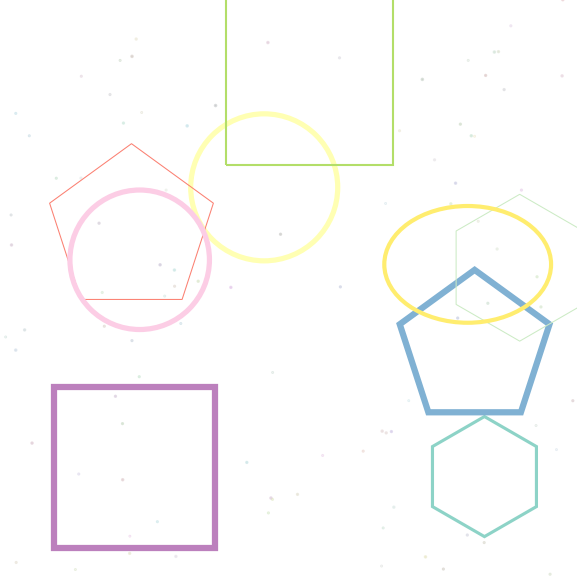[{"shape": "hexagon", "thickness": 1.5, "radius": 0.52, "center": [0.839, 0.174]}, {"shape": "circle", "thickness": 2.5, "radius": 0.64, "center": [0.458, 0.675]}, {"shape": "pentagon", "thickness": 0.5, "radius": 0.75, "center": [0.228, 0.601]}, {"shape": "pentagon", "thickness": 3, "radius": 0.68, "center": [0.822, 0.395]}, {"shape": "square", "thickness": 1, "radius": 0.72, "center": [0.536, 0.858]}, {"shape": "circle", "thickness": 2.5, "radius": 0.6, "center": [0.242, 0.549]}, {"shape": "square", "thickness": 3, "radius": 0.7, "center": [0.232, 0.19]}, {"shape": "hexagon", "thickness": 0.5, "radius": 0.64, "center": [0.9, 0.536]}, {"shape": "oval", "thickness": 2, "radius": 0.72, "center": [0.81, 0.541]}]